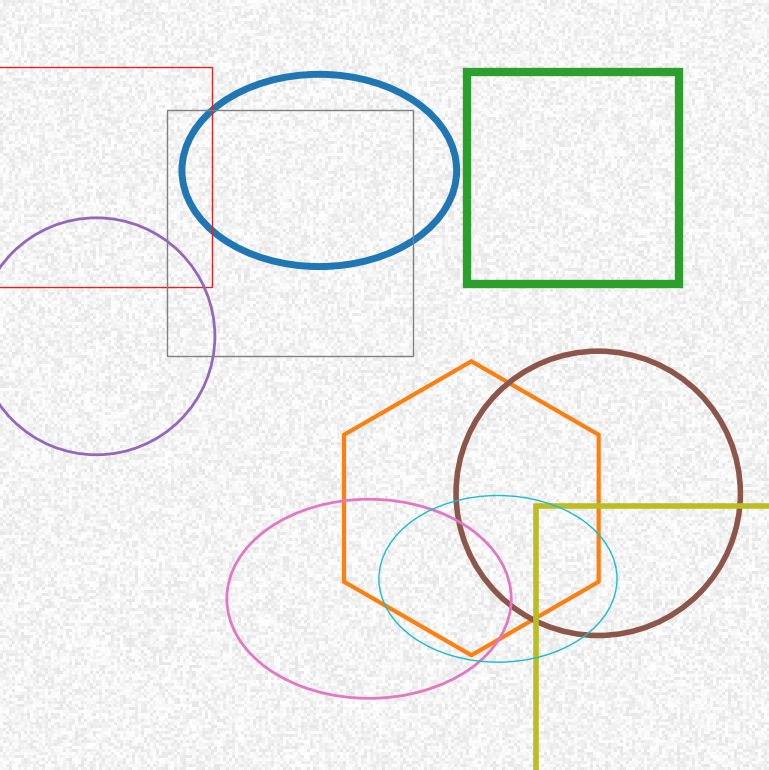[{"shape": "oval", "thickness": 2.5, "radius": 0.89, "center": [0.415, 0.779]}, {"shape": "hexagon", "thickness": 1.5, "radius": 0.95, "center": [0.612, 0.34]}, {"shape": "square", "thickness": 3, "radius": 0.69, "center": [0.744, 0.769]}, {"shape": "square", "thickness": 0.5, "radius": 0.71, "center": [0.132, 0.77]}, {"shape": "circle", "thickness": 1, "radius": 0.77, "center": [0.125, 0.563]}, {"shape": "circle", "thickness": 2, "radius": 0.92, "center": [0.777, 0.359]}, {"shape": "oval", "thickness": 1, "radius": 0.92, "center": [0.479, 0.222]}, {"shape": "square", "thickness": 0.5, "radius": 0.8, "center": [0.377, 0.697]}, {"shape": "square", "thickness": 2, "radius": 0.89, "center": [0.873, 0.165]}, {"shape": "oval", "thickness": 0.5, "radius": 0.77, "center": [0.647, 0.248]}]